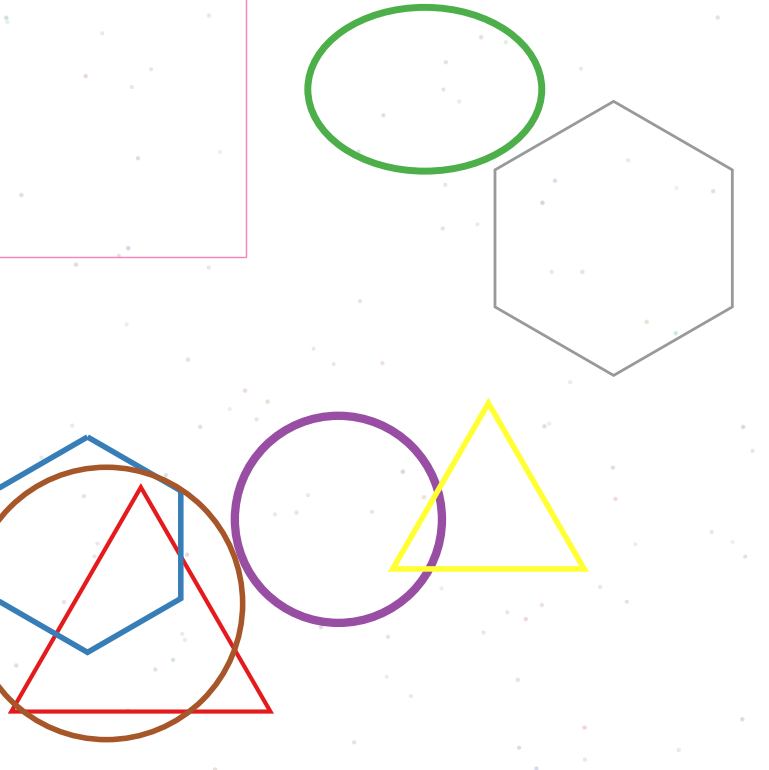[{"shape": "triangle", "thickness": 1.5, "radius": 0.97, "center": [0.183, 0.173]}, {"shape": "hexagon", "thickness": 2, "radius": 0.7, "center": [0.114, 0.293]}, {"shape": "oval", "thickness": 2.5, "radius": 0.76, "center": [0.552, 0.884]}, {"shape": "circle", "thickness": 3, "radius": 0.67, "center": [0.439, 0.326]}, {"shape": "triangle", "thickness": 2, "radius": 0.72, "center": [0.634, 0.333]}, {"shape": "circle", "thickness": 2, "radius": 0.88, "center": [0.138, 0.216]}, {"shape": "square", "thickness": 0.5, "radius": 0.88, "center": [0.143, 0.842]}, {"shape": "hexagon", "thickness": 1, "radius": 0.89, "center": [0.797, 0.69]}]